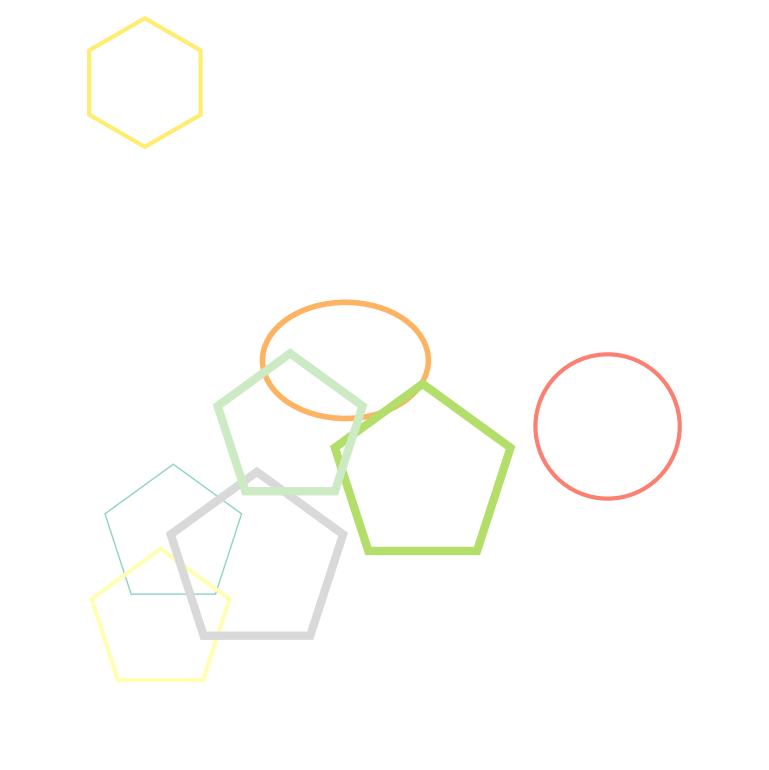[{"shape": "pentagon", "thickness": 0.5, "radius": 0.47, "center": [0.225, 0.304]}, {"shape": "pentagon", "thickness": 1.5, "radius": 0.47, "center": [0.208, 0.193]}, {"shape": "circle", "thickness": 1.5, "radius": 0.47, "center": [0.789, 0.446]}, {"shape": "oval", "thickness": 2, "radius": 0.54, "center": [0.449, 0.532]}, {"shape": "pentagon", "thickness": 3, "radius": 0.6, "center": [0.549, 0.381]}, {"shape": "pentagon", "thickness": 3, "radius": 0.59, "center": [0.334, 0.27]}, {"shape": "pentagon", "thickness": 3, "radius": 0.49, "center": [0.377, 0.442]}, {"shape": "hexagon", "thickness": 1.5, "radius": 0.42, "center": [0.188, 0.893]}]